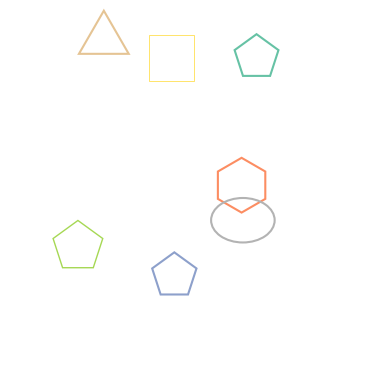[{"shape": "pentagon", "thickness": 1.5, "radius": 0.3, "center": [0.666, 0.851]}, {"shape": "hexagon", "thickness": 1.5, "radius": 0.36, "center": [0.628, 0.519]}, {"shape": "pentagon", "thickness": 1.5, "radius": 0.3, "center": [0.453, 0.284]}, {"shape": "pentagon", "thickness": 1, "radius": 0.34, "center": [0.202, 0.36]}, {"shape": "square", "thickness": 0.5, "radius": 0.3, "center": [0.445, 0.85]}, {"shape": "triangle", "thickness": 1.5, "radius": 0.37, "center": [0.27, 0.898]}, {"shape": "oval", "thickness": 1.5, "radius": 0.41, "center": [0.631, 0.428]}]